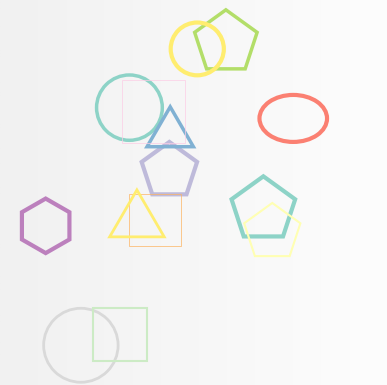[{"shape": "pentagon", "thickness": 3, "radius": 0.43, "center": [0.68, 0.456]}, {"shape": "circle", "thickness": 2.5, "radius": 0.42, "center": [0.334, 0.72]}, {"shape": "pentagon", "thickness": 1.5, "radius": 0.38, "center": [0.703, 0.396]}, {"shape": "pentagon", "thickness": 3, "radius": 0.38, "center": [0.437, 0.556]}, {"shape": "oval", "thickness": 3, "radius": 0.44, "center": [0.757, 0.692]}, {"shape": "triangle", "thickness": 2.5, "radius": 0.35, "center": [0.439, 0.653]}, {"shape": "square", "thickness": 0.5, "radius": 0.34, "center": [0.399, 0.428]}, {"shape": "pentagon", "thickness": 2.5, "radius": 0.42, "center": [0.583, 0.89]}, {"shape": "square", "thickness": 0.5, "radius": 0.41, "center": [0.396, 0.71]}, {"shape": "circle", "thickness": 2, "radius": 0.48, "center": [0.209, 0.103]}, {"shape": "hexagon", "thickness": 3, "radius": 0.35, "center": [0.118, 0.413]}, {"shape": "square", "thickness": 1.5, "radius": 0.35, "center": [0.309, 0.131]}, {"shape": "triangle", "thickness": 2, "radius": 0.41, "center": [0.353, 0.425]}, {"shape": "circle", "thickness": 3, "radius": 0.34, "center": [0.509, 0.873]}]